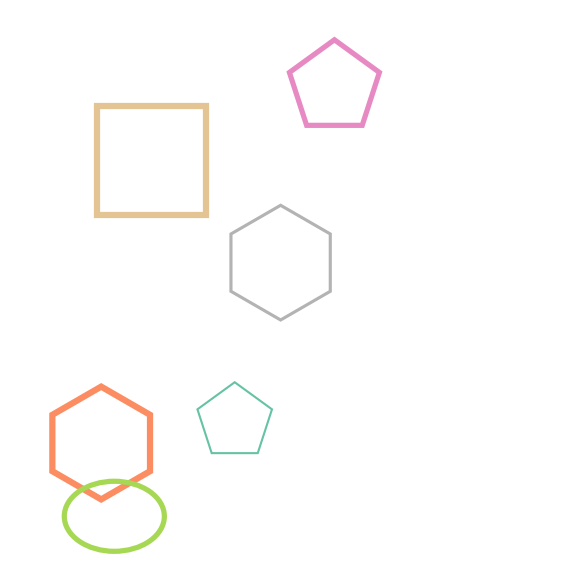[{"shape": "pentagon", "thickness": 1, "radius": 0.34, "center": [0.406, 0.269]}, {"shape": "hexagon", "thickness": 3, "radius": 0.49, "center": [0.175, 0.232]}, {"shape": "pentagon", "thickness": 2.5, "radius": 0.41, "center": [0.579, 0.848]}, {"shape": "oval", "thickness": 2.5, "radius": 0.43, "center": [0.198, 0.105]}, {"shape": "square", "thickness": 3, "radius": 0.47, "center": [0.263, 0.721]}, {"shape": "hexagon", "thickness": 1.5, "radius": 0.5, "center": [0.486, 0.544]}]